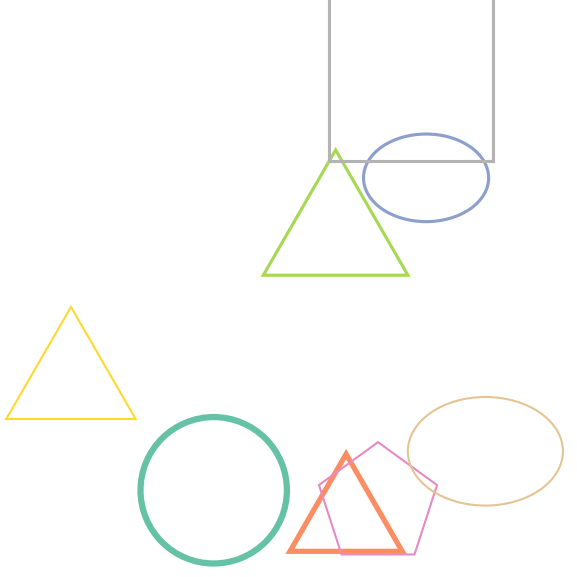[{"shape": "circle", "thickness": 3, "radius": 0.63, "center": [0.37, 0.15]}, {"shape": "triangle", "thickness": 2.5, "radius": 0.56, "center": [0.599, 0.101]}, {"shape": "oval", "thickness": 1.5, "radius": 0.54, "center": [0.738, 0.691]}, {"shape": "pentagon", "thickness": 1, "radius": 0.54, "center": [0.655, 0.126]}, {"shape": "triangle", "thickness": 1.5, "radius": 0.72, "center": [0.581, 0.595]}, {"shape": "triangle", "thickness": 1, "radius": 0.65, "center": [0.123, 0.338]}, {"shape": "oval", "thickness": 1, "radius": 0.67, "center": [0.841, 0.218]}, {"shape": "square", "thickness": 1.5, "radius": 0.71, "center": [0.712, 0.862]}]